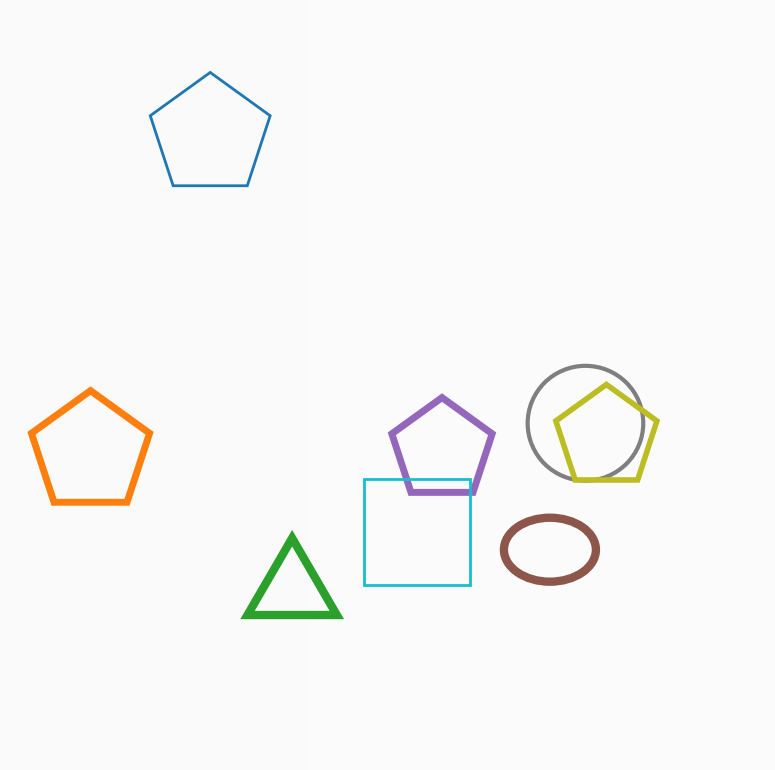[{"shape": "pentagon", "thickness": 1, "radius": 0.41, "center": [0.271, 0.825]}, {"shape": "pentagon", "thickness": 2.5, "radius": 0.4, "center": [0.117, 0.413]}, {"shape": "triangle", "thickness": 3, "radius": 0.33, "center": [0.377, 0.235]}, {"shape": "pentagon", "thickness": 2.5, "radius": 0.34, "center": [0.57, 0.416]}, {"shape": "oval", "thickness": 3, "radius": 0.3, "center": [0.71, 0.286]}, {"shape": "circle", "thickness": 1.5, "radius": 0.37, "center": [0.755, 0.45]}, {"shape": "pentagon", "thickness": 2, "radius": 0.34, "center": [0.782, 0.432]}, {"shape": "square", "thickness": 1, "radius": 0.34, "center": [0.538, 0.309]}]